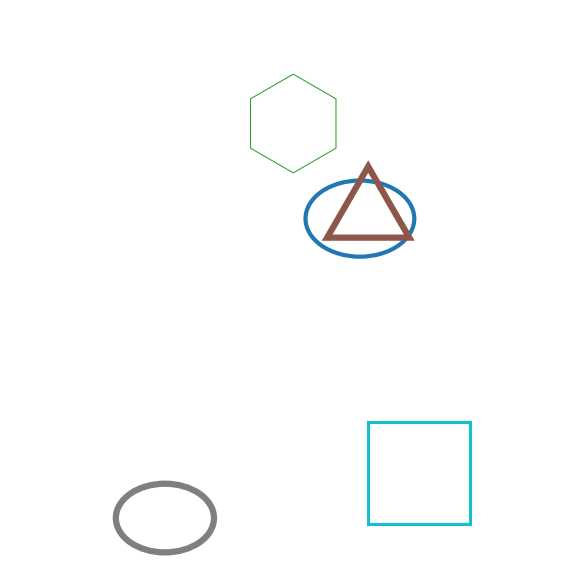[{"shape": "oval", "thickness": 2, "radius": 0.47, "center": [0.623, 0.621]}, {"shape": "hexagon", "thickness": 0.5, "radius": 0.43, "center": [0.508, 0.785]}, {"shape": "triangle", "thickness": 3, "radius": 0.41, "center": [0.638, 0.629]}, {"shape": "oval", "thickness": 3, "radius": 0.42, "center": [0.286, 0.102]}, {"shape": "square", "thickness": 1.5, "radius": 0.44, "center": [0.725, 0.18]}]